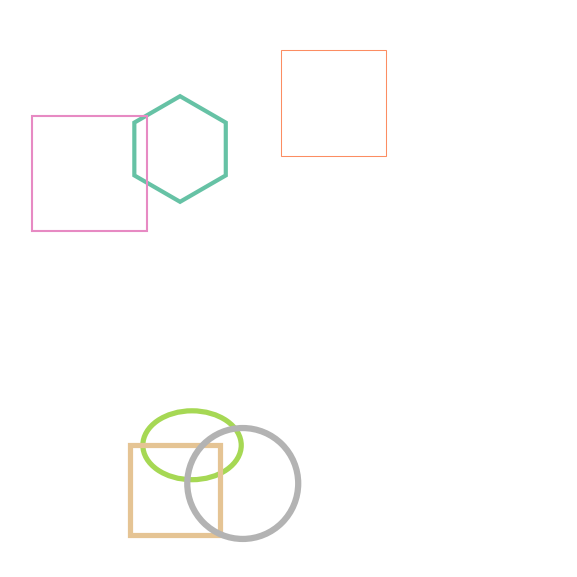[{"shape": "hexagon", "thickness": 2, "radius": 0.46, "center": [0.312, 0.741]}, {"shape": "square", "thickness": 0.5, "radius": 0.46, "center": [0.577, 0.821]}, {"shape": "square", "thickness": 1, "radius": 0.5, "center": [0.154, 0.698]}, {"shape": "oval", "thickness": 2.5, "radius": 0.43, "center": [0.333, 0.228]}, {"shape": "square", "thickness": 2.5, "radius": 0.39, "center": [0.303, 0.151]}, {"shape": "circle", "thickness": 3, "radius": 0.48, "center": [0.42, 0.162]}]